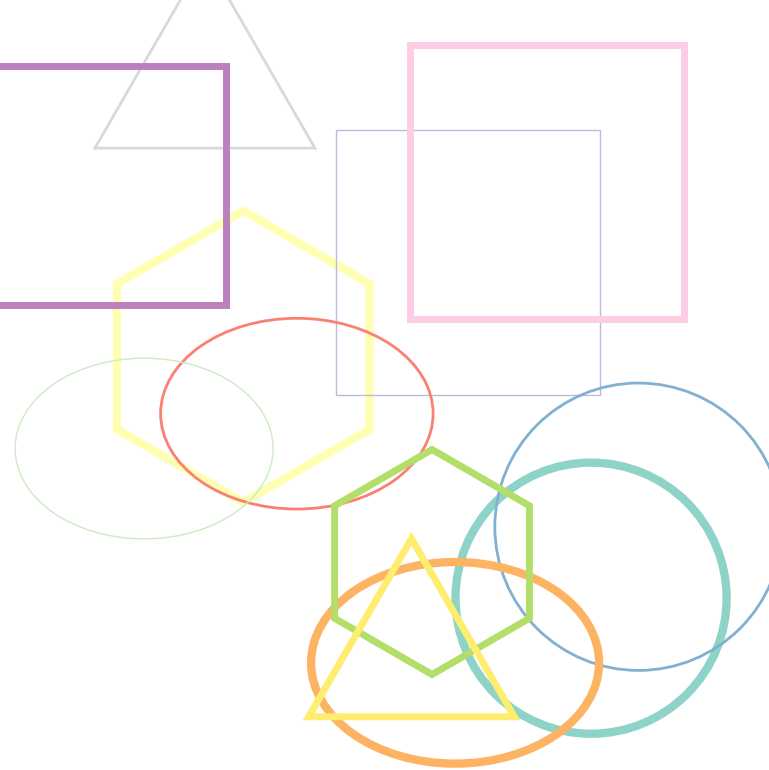[{"shape": "circle", "thickness": 3, "radius": 0.88, "center": [0.768, 0.223]}, {"shape": "hexagon", "thickness": 3, "radius": 0.95, "center": [0.316, 0.537]}, {"shape": "square", "thickness": 0.5, "radius": 0.86, "center": [0.608, 0.659]}, {"shape": "oval", "thickness": 1, "radius": 0.88, "center": [0.386, 0.463]}, {"shape": "circle", "thickness": 1, "radius": 0.93, "center": [0.829, 0.316]}, {"shape": "oval", "thickness": 3, "radius": 0.94, "center": [0.591, 0.139]}, {"shape": "hexagon", "thickness": 2.5, "radius": 0.73, "center": [0.561, 0.27]}, {"shape": "square", "thickness": 2.5, "radius": 0.89, "center": [0.71, 0.764]}, {"shape": "triangle", "thickness": 1, "radius": 0.83, "center": [0.266, 0.89]}, {"shape": "square", "thickness": 2.5, "radius": 0.78, "center": [0.138, 0.759]}, {"shape": "oval", "thickness": 0.5, "radius": 0.84, "center": [0.187, 0.417]}, {"shape": "triangle", "thickness": 2.5, "radius": 0.77, "center": [0.534, 0.146]}]